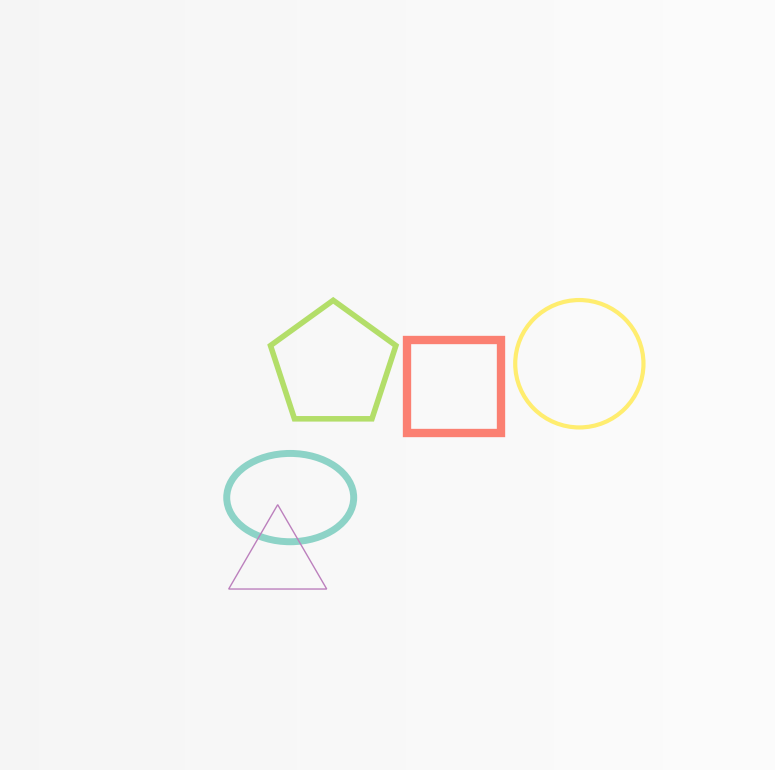[{"shape": "oval", "thickness": 2.5, "radius": 0.41, "center": [0.374, 0.354]}, {"shape": "square", "thickness": 3, "radius": 0.3, "center": [0.585, 0.498]}, {"shape": "pentagon", "thickness": 2, "radius": 0.43, "center": [0.43, 0.525]}, {"shape": "triangle", "thickness": 0.5, "radius": 0.37, "center": [0.358, 0.272]}, {"shape": "circle", "thickness": 1.5, "radius": 0.41, "center": [0.748, 0.528]}]